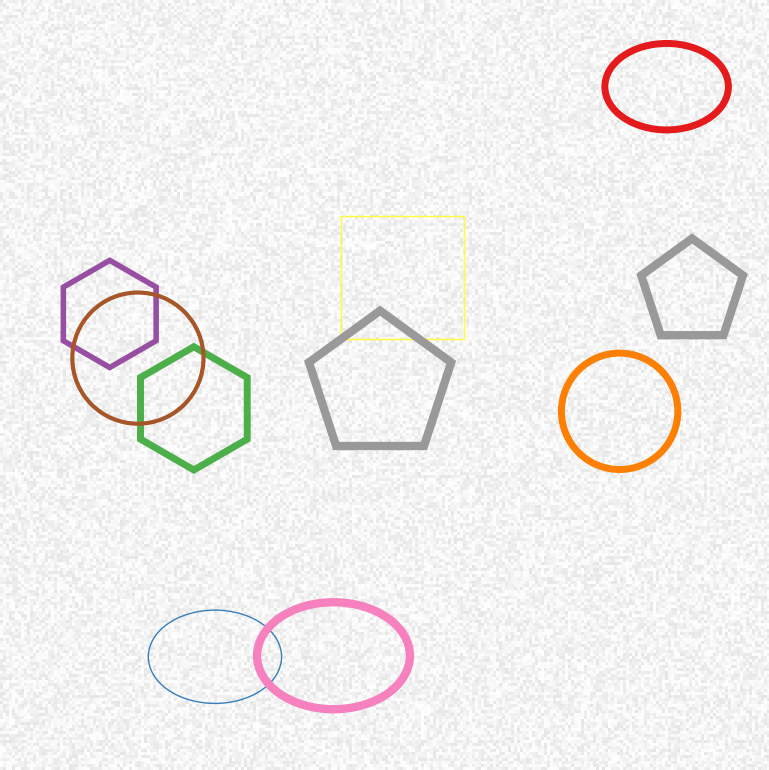[{"shape": "oval", "thickness": 2.5, "radius": 0.4, "center": [0.866, 0.887]}, {"shape": "oval", "thickness": 0.5, "radius": 0.43, "center": [0.279, 0.147]}, {"shape": "hexagon", "thickness": 2.5, "radius": 0.4, "center": [0.252, 0.47]}, {"shape": "hexagon", "thickness": 2, "radius": 0.35, "center": [0.143, 0.592]}, {"shape": "circle", "thickness": 2.5, "radius": 0.38, "center": [0.805, 0.466]}, {"shape": "square", "thickness": 0.5, "radius": 0.4, "center": [0.523, 0.64]}, {"shape": "circle", "thickness": 1.5, "radius": 0.43, "center": [0.179, 0.535]}, {"shape": "oval", "thickness": 3, "radius": 0.5, "center": [0.433, 0.148]}, {"shape": "pentagon", "thickness": 3, "radius": 0.49, "center": [0.494, 0.499]}, {"shape": "pentagon", "thickness": 3, "radius": 0.35, "center": [0.899, 0.621]}]